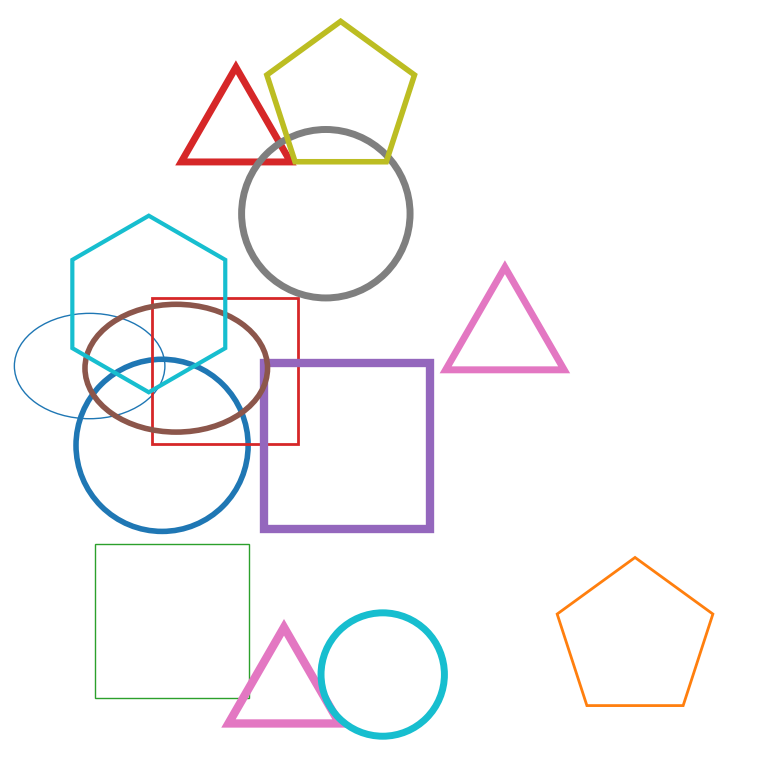[{"shape": "oval", "thickness": 0.5, "radius": 0.49, "center": [0.116, 0.525]}, {"shape": "circle", "thickness": 2, "radius": 0.56, "center": [0.21, 0.422]}, {"shape": "pentagon", "thickness": 1, "radius": 0.53, "center": [0.825, 0.17]}, {"shape": "square", "thickness": 0.5, "radius": 0.5, "center": [0.223, 0.193]}, {"shape": "triangle", "thickness": 2.5, "radius": 0.41, "center": [0.306, 0.831]}, {"shape": "square", "thickness": 1, "radius": 0.47, "center": [0.292, 0.518]}, {"shape": "square", "thickness": 3, "radius": 0.54, "center": [0.45, 0.42]}, {"shape": "oval", "thickness": 2, "radius": 0.59, "center": [0.229, 0.522]}, {"shape": "triangle", "thickness": 3, "radius": 0.42, "center": [0.369, 0.102]}, {"shape": "triangle", "thickness": 2.5, "radius": 0.44, "center": [0.656, 0.564]}, {"shape": "circle", "thickness": 2.5, "radius": 0.55, "center": [0.423, 0.722]}, {"shape": "pentagon", "thickness": 2, "radius": 0.5, "center": [0.442, 0.871]}, {"shape": "circle", "thickness": 2.5, "radius": 0.4, "center": [0.497, 0.124]}, {"shape": "hexagon", "thickness": 1.5, "radius": 0.57, "center": [0.193, 0.605]}]